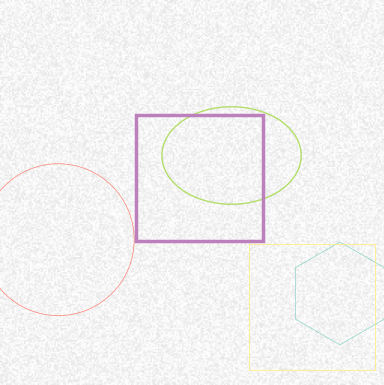[{"shape": "hexagon", "thickness": 0.5, "radius": 0.67, "center": [0.883, 0.238]}, {"shape": "circle", "thickness": 0.5, "radius": 0.99, "center": [0.151, 0.377]}, {"shape": "oval", "thickness": 1, "radius": 0.9, "center": [0.601, 0.596]}, {"shape": "square", "thickness": 2.5, "radius": 0.82, "center": [0.518, 0.538]}, {"shape": "square", "thickness": 0.5, "radius": 0.82, "center": [0.81, 0.203]}]